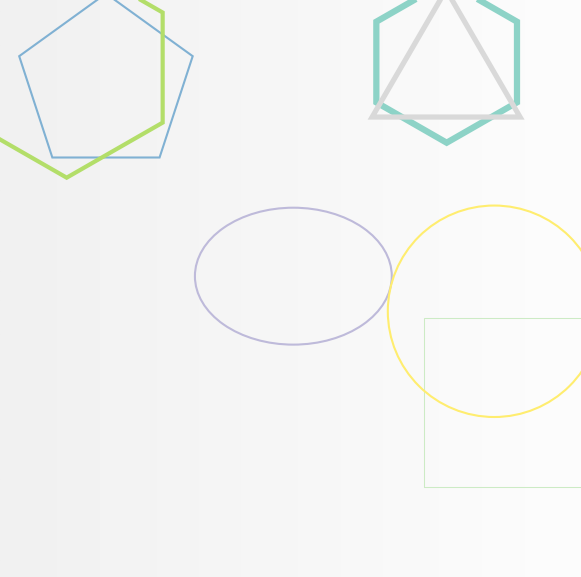[{"shape": "hexagon", "thickness": 3, "radius": 0.7, "center": [0.768, 0.892]}, {"shape": "oval", "thickness": 1, "radius": 0.85, "center": [0.505, 0.521]}, {"shape": "pentagon", "thickness": 1, "radius": 0.78, "center": [0.182, 0.853]}, {"shape": "hexagon", "thickness": 2, "radius": 0.95, "center": [0.115, 0.882]}, {"shape": "triangle", "thickness": 2.5, "radius": 0.73, "center": [0.767, 0.87]}, {"shape": "square", "thickness": 0.5, "radius": 0.73, "center": [0.875, 0.302]}, {"shape": "circle", "thickness": 1, "radius": 0.92, "center": [0.85, 0.46]}]